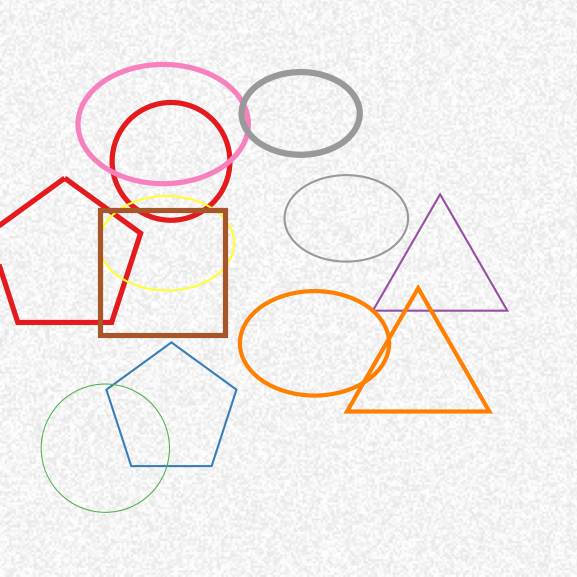[{"shape": "circle", "thickness": 2.5, "radius": 0.51, "center": [0.296, 0.72]}, {"shape": "pentagon", "thickness": 2.5, "radius": 0.69, "center": [0.112, 0.553]}, {"shape": "pentagon", "thickness": 1, "radius": 0.59, "center": [0.297, 0.288]}, {"shape": "circle", "thickness": 0.5, "radius": 0.56, "center": [0.182, 0.223]}, {"shape": "triangle", "thickness": 1, "radius": 0.67, "center": [0.762, 0.528]}, {"shape": "oval", "thickness": 2, "radius": 0.65, "center": [0.545, 0.405]}, {"shape": "triangle", "thickness": 2, "radius": 0.71, "center": [0.724, 0.358]}, {"shape": "oval", "thickness": 1, "radius": 0.58, "center": [0.289, 0.578]}, {"shape": "square", "thickness": 2.5, "radius": 0.54, "center": [0.282, 0.527]}, {"shape": "oval", "thickness": 2.5, "radius": 0.74, "center": [0.283, 0.784]}, {"shape": "oval", "thickness": 3, "radius": 0.51, "center": [0.521, 0.803]}, {"shape": "oval", "thickness": 1, "radius": 0.53, "center": [0.6, 0.621]}]